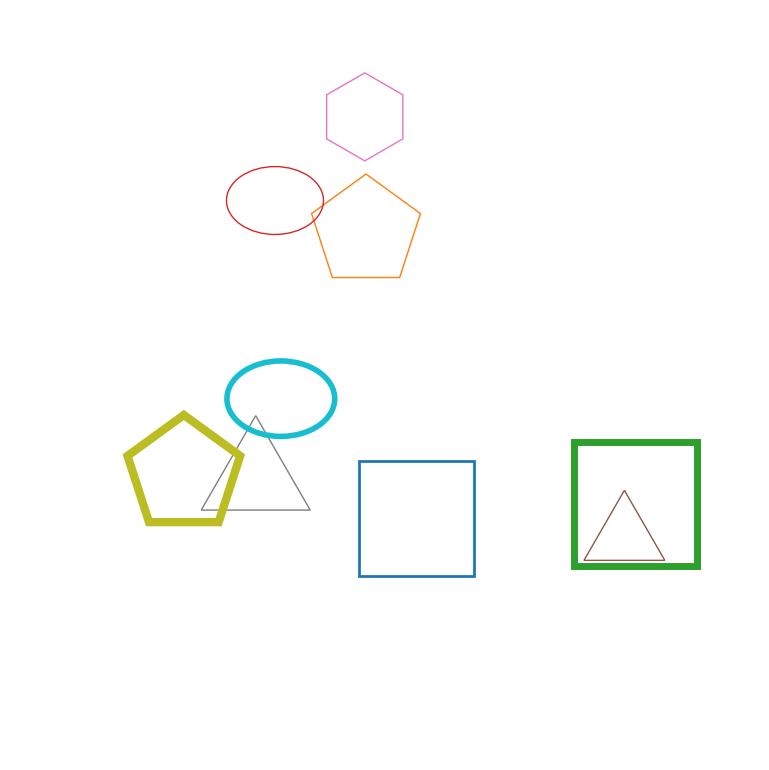[{"shape": "square", "thickness": 1, "radius": 0.37, "center": [0.541, 0.326]}, {"shape": "pentagon", "thickness": 0.5, "radius": 0.37, "center": [0.475, 0.7]}, {"shape": "square", "thickness": 2.5, "radius": 0.4, "center": [0.826, 0.346]}, {"shape": "oval", "thickness": 0.5, "radius": 0.31, "center": [0.357, 0.74]}, {"shape": "triangle", "thickness": 0.5, "radius": 0.3, "center": [0.811, 0.303]}, {"shape": "hexagon", "thickness": 0.5, "radius": 0.29, "center": [0.474, 0.848]}, {"shape": "triangle", "thickness": 0.5, "radius": 0.41, "center": [0.332, 0.378]}, {"shape": "pentagon", "thickness": 3, "radius": 0.38, "center": [0.239, 0.384]}, {"shape": "oval", "thickness": 2, "radius": 0.35, "center": [0.365, 0.482]}]